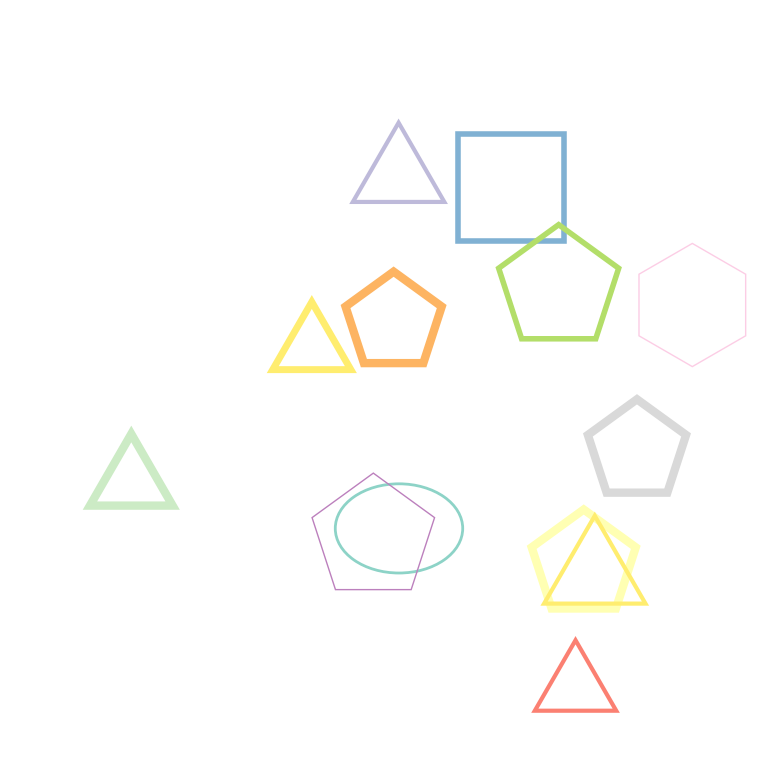[{"shape": "oval", "thickness": 1, "radius": 0.41, "center": [0.518, 0.314]}, {"shape": "pentagon", "thickness": 3, "radius": 0.36, "center": [0.758, 0.267]}, {"shape": "triangle", "thickness": 1.5, "radius": 0.34, "center": [0.518, 0.772]}, {"shape": "triangle", "thickness": 1.5, "radius": 0.31, "center": [0.747, 0.108]}, {"shape": "square", "thickness": 2, "radius": 0.35, "center": [0.664, 0.757]}, {"shape": "pentagon", "thickness": 3, "radius": 0.33, "center": [0.511, 0.582]}, {"shape": "pentagon", "thickness": 2, "radius": 0.41, "center": [0.726, 0.626]}, {"shape": "hexagon", "thickness": 0.5, "radius": 0.4, "center": [0.899, 0.604]}, {"shape": "pentagon", "thickness": 3, "radius": 0.34, "center": [0.827, 0.414]}, {"shape": "pentagon", "thickness": 0.5, "radius": 0.42, "center": [0.485, 0.302]}, {"shape": "triangle", "thickness": 3, "radius": 0.31, "center": [0.17, 0.374]}, {"shape": "triangle", "thickness": 2.5, "radius": 0.29, "center": [0.405, 0.549]}, {"shape": "triangle", "thickness": 1.5, "radius": 0.38, "center": [0.772, 0.254]}]